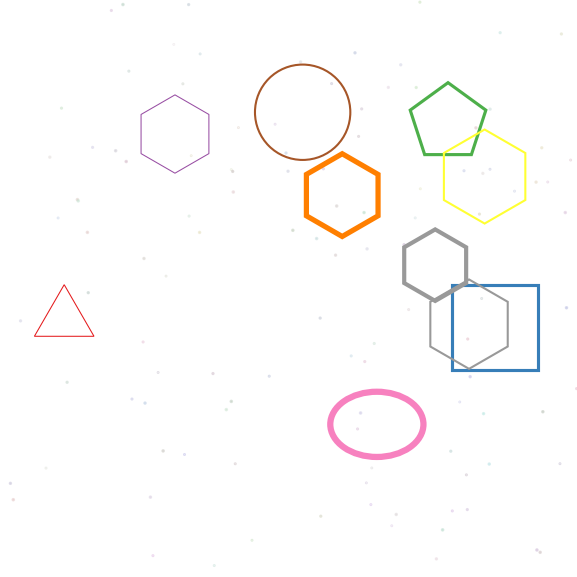[{"shape": "triangle", "thickness": 0.5, "radius": 0.3, "center": [0.111, 0.447]}, {"shape": "square", "thickness": 1.5, "radius": 0.37, "center": [0.857, 0.432]}, {"shape": "pentagon", "thickness": 1.5, "radius": 0.34, "center": [0.776, 0.787]}, {"shape": "hexagon", "thickness": 0.5, "radius": 0.34, "center": [0.303, 0.767]}, {"shape": "hexagon", "thickness": 2.5, "radius": 0.36, "center": [0.593, 0.661]}, {"shape": "hexagon", "thickness": 1, "radius": 0.41, "center": [0.839, 0.693]}, {"shape": "circle", "thickness": 1, "radius": 0.41, "center": [0.524, 0.805]}, {"shape": "oval", "thickness": 3, "radius": 0.4, "center": [0.653, 0.264]}, {"shape": "hexagon", "thickness": 2, "radius": 0.31, "center": [0.754, 0.54]}, {"shape": "hexagon", "thickness": 1, "radius": 0.39, "center": [0.812, 0.438]}]